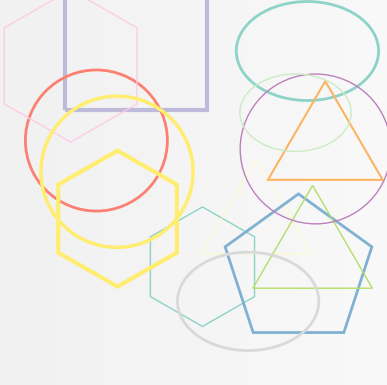[{"shape": "oval", "thickness": 2, "radius": 0.92, "center": [0.793, 0.868]}, {"shape": "hexagon", "thickness": 1, "radius": 0.78, "center": [0.522, 0.307]}, {"shape": "triangle", "thickness": 0.5, "radius": 0.82, "center": [0.661, 0.423]}, {"shape": "square", "thickness": 3, "radius": 0.92, "center": [0.35, 0.897]}, {"shape": "circle", "thickness": 2, "radius": 0.92, "center": [0.249, 0.635]}, {"shape": "pentagon", "thickness": 2, "radius": 1.0, "center": [0.77, 0.297]}, {"shape": "triangle", "thickness": 1.5, "radius": 0.85, "center": [0.839, 0.618]}, {"shape": "triangle", "thickness": 1, "radius": 0.89, "center": [0.807, 0.34]}, {"shape": "hexagon", "thickness": 1, "radius": 0.99, "center": [0.182, 0.829]}, {"shape": "oval", "thickness": 2, "radius": 0.91, "center": [0.64, 0.217]}, {"shape": "circle", "thickness": 1, "radius": 0.97, "center": [0.814, 0.613]}, {"shape": "oval", "thickness": 1, "radius": 0.72, "center": [0.763, 0.707]}, {"shape": "hexagon", "thickness": 3, "radius": 0.88, "center": [0.303, 0.432]}, {"shape": "circle", "thickness": 2.5, "radius": 0.98, "center": [0.302, 0.554]}]